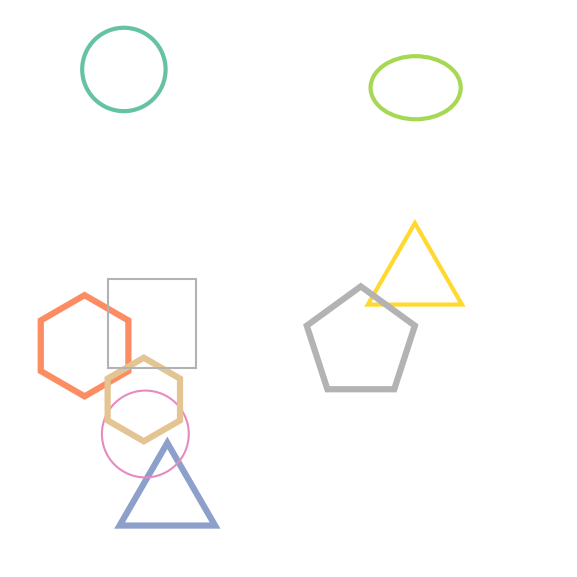[{"shape": "circle", "thickness": 2, "radius": 0.36, "center": [0.215, 0.879]}, {"shape": "hexagon", "thickness": 3, "radius": 0.44, "center": [0.146, 0.4]}, {"shape": "triangle", "thickness": 3, "radius": 0.48, "center": [0.29, 0.137]}, {"shape": "circle", "thickness": 1, "radius": 0.38, "center": [0.252, 0.248]}, {"shape": "oval", "thickness": 2, "radius": 0.39, "center": [0.72, 0.847]}, {"shape": "triangle", "thickness": 2, "radius": 0.47, "center": [0.718, 0.519]}, {"shape": "hexagon", "thickness": 3, "radius": 0.36, "center": [0.249, 0.307]}, {"shape": "square", "thickness": 1, "radius": 0.38, "center": [0.263, 0.439]}, {"shape": "pentagon", "thickness": 3, "radius": 0.49, "center": [0.625, 0.405]}]